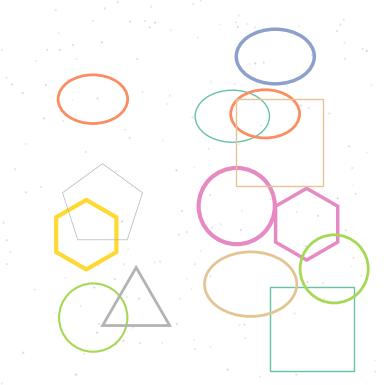[{"shape": "oval", "thickness": 1, "radius": 0.48, "center": [0.603, 0.698]}, {"shape": "square", "thickness": 1, "radius": 0.54, "center": [0.811, 0.145]}, {"shape": "oval", "thickness": 2, "radius": 0.45, "center": [0.241, 0.742]}, {"shape": "oval", "thickness": 2, "radius": 0.45, "center": [0.689, 0.704]}, {"shape": "oval", "thickness": 2.5, "radius": 0.51, "center": [0.715, 0.853]}, {"shape": "circle", "thickness": 3, "radius": 0.49, "center": [0.615, 0.465]}, {"shape": "hexagon", "thickness": 2.5, "radius": 0.47, "center": [0.796, 0.418]}, {"shape": "circle", "thickness": 2, "radius": 0.44, "center": [0.868, 0.302]}, {"shape": "circle", "thickness": 1.5, "radius": 0.44, "center": [0.242, 0.175]}, {"shape": "hexagon", "thickness": 3, "radius": 0.45, "center": [0.224, 0.39]}, {"shape": "oval", "thickness": 2, "radius": 0.6, "center": [0.651, 0.262]}, {"shape": "square", "thickness": 1, "radius": 0.57, "center": [0.726, 0.631]}, {"shape": "pentagon", "thickness": 0.5, "radius": 0.55, "center": [0.266, 0.466]}, {"shape": "triangle", "thickness": 2, "radius": 0.5, "center": [0.354, 0.205]}]